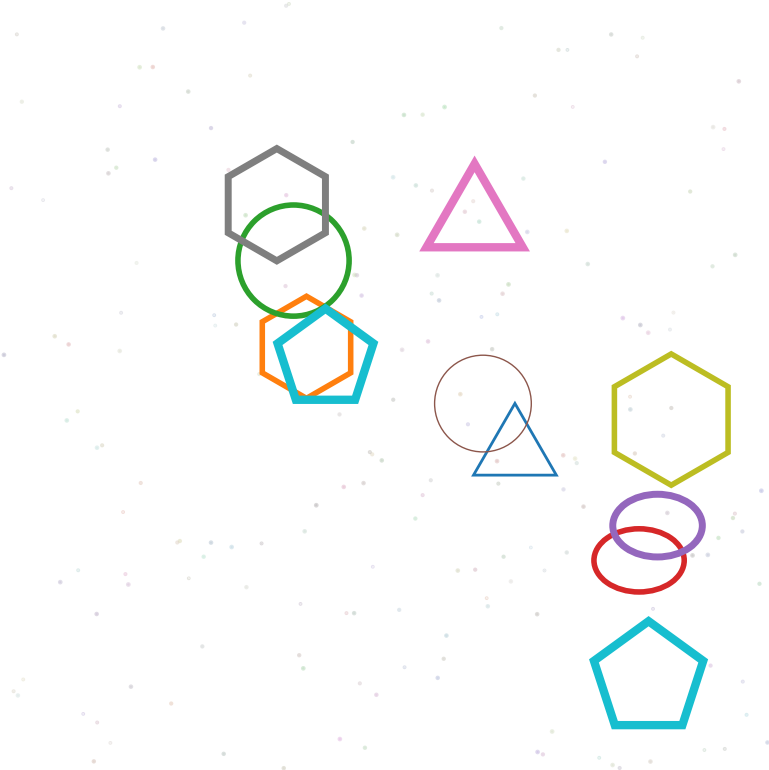[{"shape": "triangle", "thickness": 1, "radius": 0.31, "center": [0.669, 0.414]}, {"shape": "hexagon", "thickness": 2, "radius": 0.33, "center": [0.398, 0.549]}, {"shape": "circle", "thickness": 2, "radius": 0.36, "center": [0.381, 0.662]}, {"shape": "oval", "thickness": 2, "radius": 0.29, "center": [0.83, 0.272]}, {"shape": "oval", "thickness": 2.5, "radius": 0.29, "center": [0.854, 0.317]}, {"shape": "circle", "thickness": 0.5, "radius": 0.31, "center": [0.627, 0.476]}, {"shape": "triangle", "thickness": 3, "radius": 0.36, "center": [0.616, 0.715]}, {"shape": "hexagon", "thickness": 2.5, "radius": 0.36, "center": [0.36, 0.734]}, {"shape": "hexagon", "thickness": 2, "radius": 0.43, "center": [0.872, 0.455]}, {"shape": "pentagon", "thickness": 3, "radius": 0.37, "center": [0.842, 0.119]}, {"shape": "pentagon", "thickness": 3, "radius": 0.33, "center": [0.423, 0.534]}]